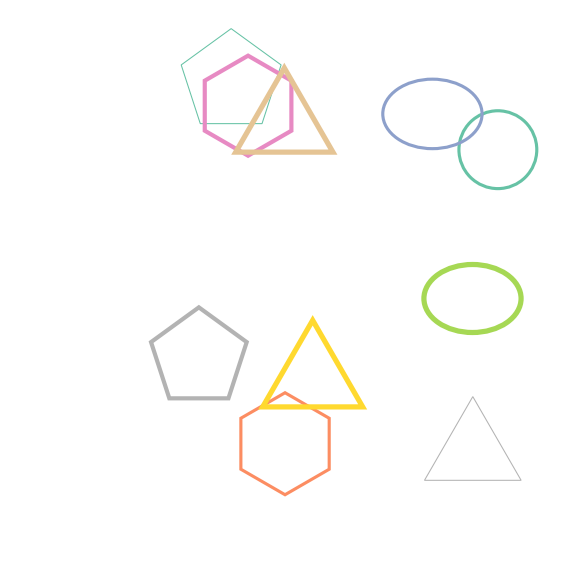[{"shape": "pentagon", "thickness": 0.5, "radius": 0.45, "center": [0.4, 0.859]}, {"shape": "circle", "thickness": 1.5, "radius": 0.34, "center": [0.862, 0.74]}, {"shape": "hexagon", "thickness": 1.5, "radius": 0.44, "center": [0.494, 0.231]}, {"shape": "oval", "thickness": 1.5, "radius": 0.43, "center": [0.749, 0.802]}, {"shape": "hexagon", "thickness": 2, "radius": 0.43, "center": [0.43, 0.816]}, {"shape": "oval", "thickness": 2.5, "radius": 0.42, "center": [0.818, 0.482]}, {"shape": "triangle", "thickness": 2.5, "radius": 0.5, "center": [0.541, 0.345]}, {"shape": "triangle", "thickness": 2.5, "radius": 0.49, "center": [0.492, 0.784]}, {"shape": "pentagon", "thickness": 2, "radius": 0.44, "center": [0.344, 0.38]}, {"shape": "triangle", "thickness": 0.5, "radius": 0.48, "center": [0.819, 0.216]}]